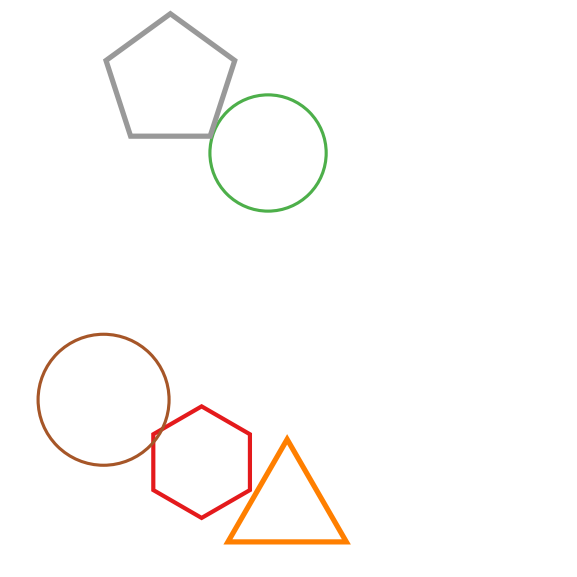[{"shape": "hexagon", "thickness": 2, "radius": 0.48, "center": [0.349, 0.199]}, {"shape": "circle", "thickness": 1.5, "radius": 0.5, "center": [0.464, 0.734]}, {"shape": "triangle", "thickness": 2.5, "radius": 0.59, "center": [0.497, 0.12]}, {"shape": "circle", "thickness": 1.5, "radius": 0.57, "center": [0.179, 0.307]}, {"shape": "pentagon", "thickness": 2.5, "radius": 0.59, "center": [0.295, 0.858]}]